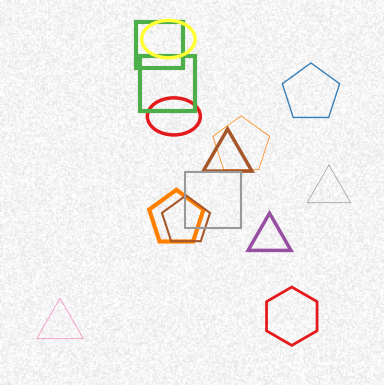[{"shape": "hexagon", "thickness": 2, "radius": 0.38, "center": [0.758, 0.179]}, {"shape": "oval", "thickness": 2.5, "radius": 0.34, "center": [0.452, 0.698]}, {"shape": "pentagon", "thickness": 1, "radius": 0.39, "center": [0.808, 0.758]}, {"shape": "square", "thickness": 3, "radius": 0.3, "center": [0.414, 0.883]}, {"shape": "square", "thickness": 3, "radius": 0.36, "center": [0.435, 0.783]}, {"shape": "triangle", "thickness": 2.5, "radius": 0.32, "center": [0.7, 0.382]}, {"shape": "pentagon", "thickness": 3, "radius": 0.37, "center": [0.458, 0.433]}, {"shape": "pentagon", "thickness": 0.5, "radius": 0.39, "center": [0.626, 0.622]}, {"shape": "oval", "thickness": 2.5, "radius": 0.35, "center": [0.437, 0.898]}, {"shape": "triangle", "thickness": 2.5, "radius": 0.37, "center": [0.591, 0.592]}, {"shape": "pentagon", "thickness": 1.5, "radius": 0.33, "center": [0.483, 0.427]}, {"shape": "triangle", "thickness": 0.5, "radius": 0.35, "center": [0.156, 0.155]}, {"shape": "square", "thickness": 1.5, "radius": 0.36, "center": [0.553, 0.481]}, {"shape": "triangle", "thickness": 0.5, "radius": 0.33, "center": [0.854, 0.506]}]